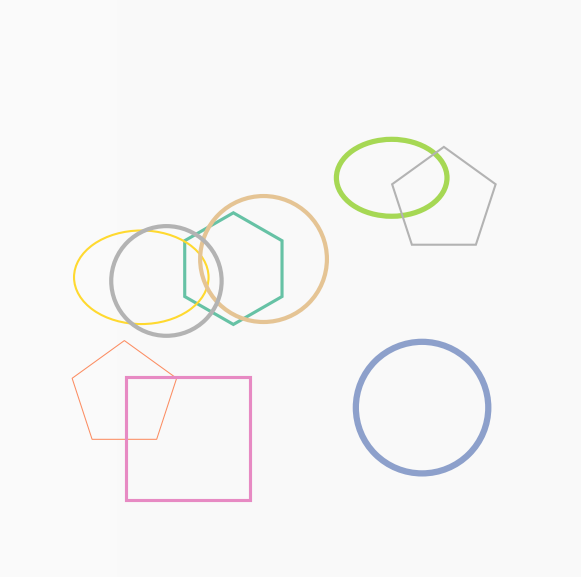[{"shape": "hexagon", "thickness": 1.5, "radius": 0.48, "center": [0.402, 0.534]}, {"shape": "pentagon", "thickness": 0.5, "radius": 0.47, "center": [0.214, 0.315]}, {"shape": "circle", "thickness": 3, "radius": 0.57, "center": [0.726, 0.293]}, {"shape": "square", "thickness": 1.5, "radius": 0.53, "center": [0.323, 0.24]}, {"shape": "oval", "thickness": 2.5, "radius": 0.48, "center": [0.674, 0.691]}, {"shape": "oval", "thickness": 1, "radius": 0.58, "center": [0.243, 0.519]}, {"shape": "circle", "thickness": 2, "radius": 0.55, "center": [0.453, 0.551]}, {"shape": "circle", "thickness": 2, "radius": 0.47, "center": [0.286, 0.513]}, {"shape": "pentagon", "thickness": 1, "radius": 0.47, "center": [0.764, 0.651]}]